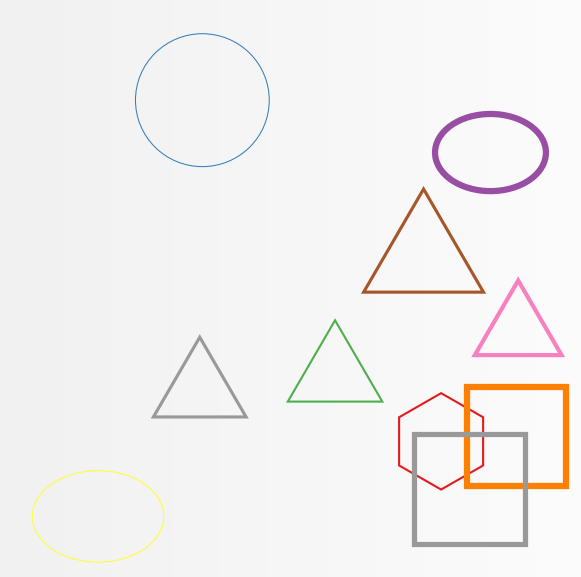[{"shape": "hexagon", "thickness": 1, "radius": 0.42, "center": [0.759, 0.235]}, {"shape": "circle", "thickness": 0.5, "radius": 0.58, "center": [0.348, 0.826]}, {"shape": "triangle", "thickness": 1, "radius": 0.47, "center": [0.576, 0.351]}, {"shape": "oval", "thickness": 3, "radius": 0.48, "center": [0.844, 0.735]}, {"shape": "square", "thickness": 3, "radius": 0.43, "center": [0.888, 0.244]}, {"shape": "oval", "thickness": 0.5, "radius": 0.57, "center": [0.169, 0.105]}, {"shape": "triangle", "thickness": 1.5, "radius": 0.59, "center": [0.729, 0.553]}, {"shape": "triangle", "thickness": 2, "radius": 0.43, "center": [0.892, 0.427]}, {"shape": "square", "thickness": 2.5, "radius": 0.48, "center": [0.807, 0.153]}, {"shape": "triangle", "thickness": 1.5, "radius": 0.46, "center": [0.344, 0.323]}]